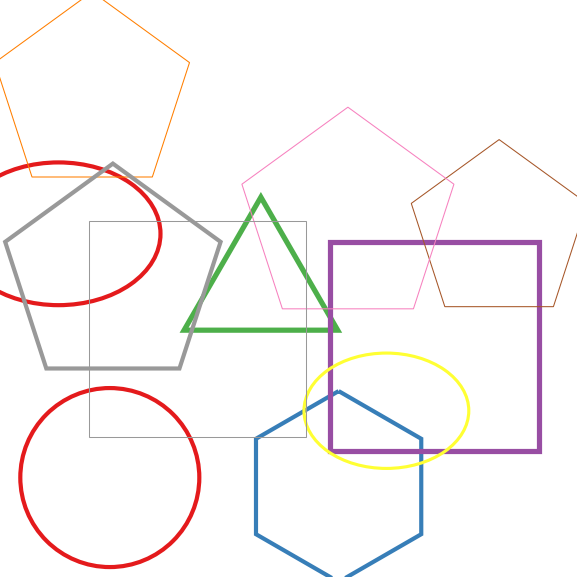[{"shape": "circle", "thickness": 2, "radius": 0.77, "center": [0.19, 0.172]}, {"shape": "oval", "thickness": 2, "radius": 0.88, "center": [0.101, 0.594]}, {"shape": "hexagon", "thickness": 2, "radius": 0.83, "center": [0.586, 0.157]}, {"shape": "triangle", "thickness": 2.5, "radius": 0.77, "center": [0.452, 0.504]}, {"shape": "square", "thickness": 2.5, "radius": 0.9, "center": [0.752, 0.399]}, {"shape": "pentagon", "thickness": 0.5, "radius": 0.89, "center": [0.16, 0.836]}, {"shape": "oval", "thickness": 1.5, "radius": 0.71, "center": [0.669, 0.288]}, {"shape": "pentagon", "thickness": 0.5, "radius": 0.8, "center": [0.864, 0.597]}, {"shape": "pentagon", "thickness": 0.5, "radius": 0.97, "center": [0.602, 0.621]}, {"shape": "pentagon", "thickness": 2, "radius": 0.98, "center": [0.195, 0.52]}, {"shape": "square", "thickness": 0.5, "radius": 0.94, "center": [0.342, 0.429]}]